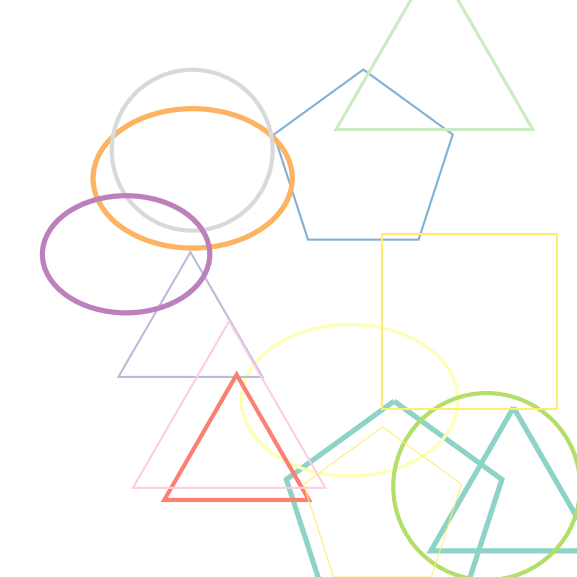[{"shape": "triangle", "thickness": 2.5, "radius": 0.83, "center": [0.889, 0.128]}, {"shape": "pentagon", "thickness": 2.5, "radius": 0.98, "center": [0.682, 0.108]}, {"shape": "oval", "thickness": 1.5, "radius": 0.94, "center": [0.606, 0.306]}, {"shape": "triangle", "thickness": 1, "radius": 0.72, "center": [0.33, 0.418]}, {"shape": "triangle", "thickness": 2, "radius": 0.72, "center": [0.41, 0.206]}, {"shape": "pentagon", "thickness": 1, "radius": 0.81, "center": [0.629, 0.716]}, {"shape": "oval", "thickness": 2.5, "radius": 0.86, "center": [0.334, 0.69]}, {"shape": "circle", "thickness": 2, "radius": 0.81, "center": [0.843, 0.157]}, {"shape": "triangle", "thickness": 1, "radius": 0.96, "center": [0.397, 0.251]}, {"shape": "circle", "thickness": 2, "radius": 0.7, "center": [0.333, 0.739]}, {"shape": "oval", "thickness": 2.5, "radius": 0.72, "center": [0.218, 0.559]}, {"shape": "triangle", "thickness": 1.5, "radius": 0.98, "center": [0.752, 0.873]}, {"shape": "pentagon", "thickness": 0.5, "radius": 0.72, "center": [0.662, 0.116]}, {"shape": "square", "thickness": 1, "radius": 0.76, "center": [0.813, 0.443]}]